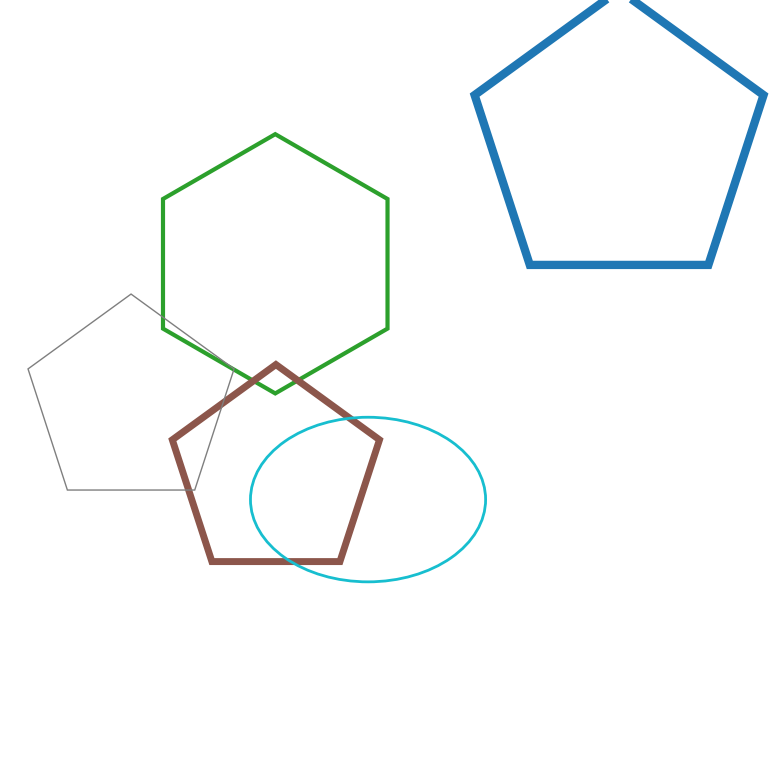[{"shape": "pentagon", "thickness": 3, "radius": 0.99, "center": [0.804, 0.816]}, {"shape": "hexagon", "thickness": 1.5, "radius": 0.84, "center": [0.357, 0.657]}, {"shape": "pentagon", "thickness": 2.5, "radius": 0.71, "center": [0.358, 0.385]}, {"shape": "pentagon", "thickness": 0.5, "radius": 0.7, "center": [0.17, 0.477]}, {"shape": "oval", "thickness": 1, "radius": 0.76, "center": [0.478, 0.351]}]